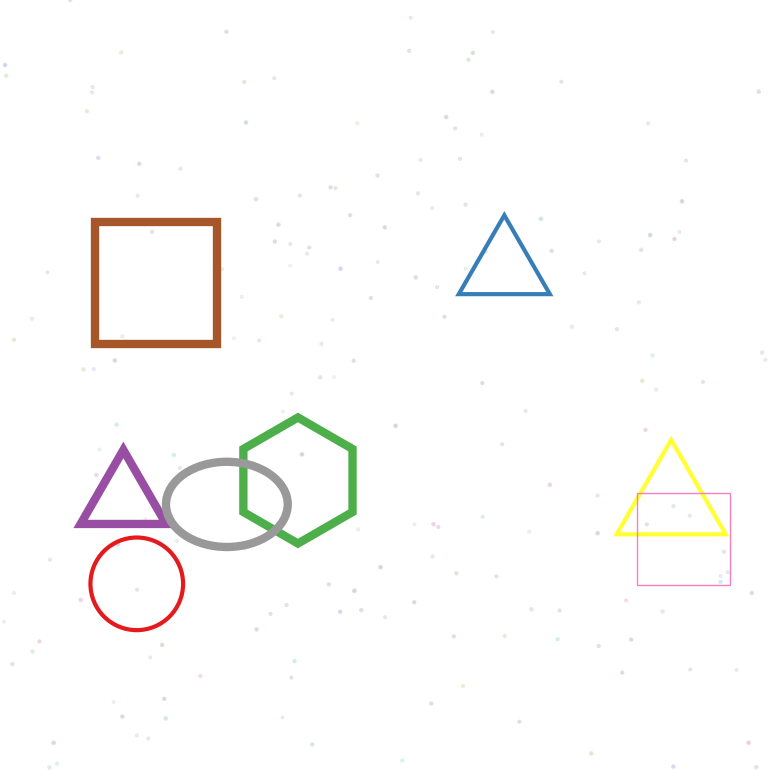[{"shape": "circle", "thickness": 1.5, "radius": 0.3, "center": [0.178, 0.242]}, {"shape": "triangle", "thickness": 1.5, "radius": 0.34, "center": [0.655, 0.652]}, {"shape": "hexagon", "thickness": 3, "radius": 0.41, "center": [0.387, 0.376]}, {"shape": "triangle", "thickness": 3, "radius": 0.32, "center": [0.16, 0.352]}, {"shape": "triangle", "thickness": 1.5, "radius": 0.41, "center": [0.872, 0.347]}, {"shape": "square", "thickness": 3, "radius": 0.4, "center": [0.202, 0.632]}, {"shape": "square", "thickness": 0.5, "radius": 0.3, "center": [0.888, 0.3]}, {"shape": "oval", "thickness": 3, "radius": 0.4, "center": [0.295, 0.345]}]